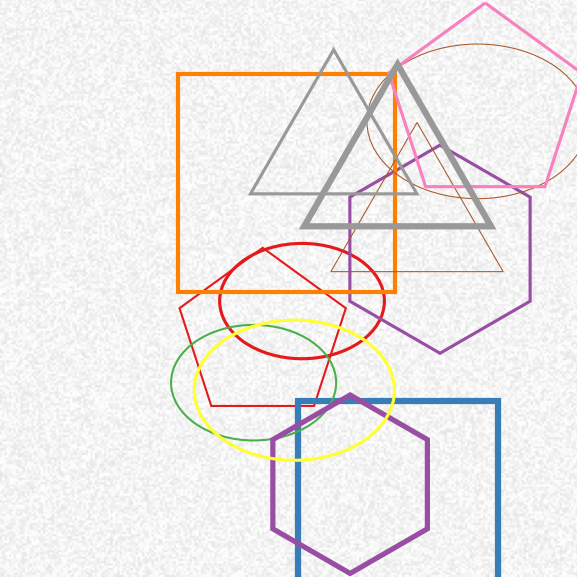[{"shape": "pentagon", "thickness": 1, "radius": 0.76, "center": [0.455, 0.419]}, {"shape": "oval", "thickness": 1.5, "radius": 0.71, "center": [0.523, 0.478]}, {"shape": "square", "thickness": 3, "radius": 0.87, "center": [0.689, 0.131]}, {"shape": "oval", "thickness": 1, "radius": 0.71, "center": [0.439, 0.336]}, {"shape": "hexagon", "thickness": 1.5, "radius": 0.9, "center": [0.762, 0.568]}, {"shape": "hexagon", "thickness": 2.5, "radius": 0.77, "center": [0.606, 0.161]}, {"shape": "square", "thickness": 2, "radius": 0.94, "center": [0.496, 0.682]}, {"shape": "oval", "thickness": 1.5, "radius": 0.87, "center": [0.51, 0.323]}, {"shape": "oval", "thickness": 0.5, "radius": 0.96, "center": [0.827, 0.789]}, {"shape": "triangle", "thickness": 0.5, "radius": 0.86, "center": [0.722, 0.615]}, {"shape": "pentagon", "thickness": 1.5, "radius": 0.88, "center": [0.84, 0.818]}, {"shape": "triangle", "thickness": 1.5, "radius": 0.83, "center": [0.578, 0.747]}, {"shape": "triangle", "thickness": 3, "radius": 0.93, "center": [0.688, 0.701]}]